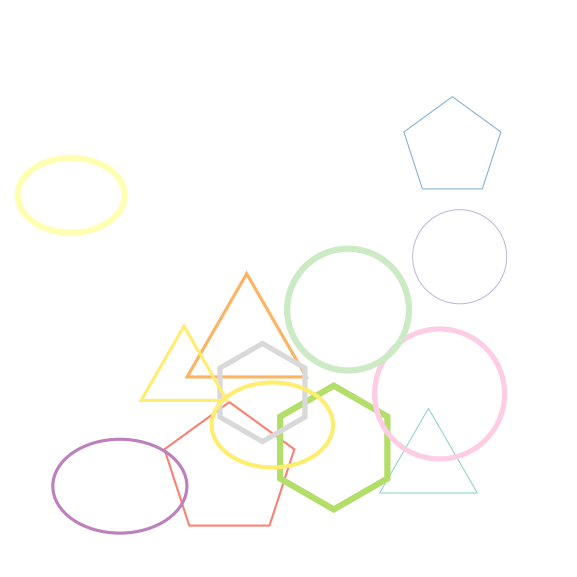[{"shape": "triangle", "thickness": 0.5, "radius": 0.49, "center": [0.742, 0.194]}, {"shape": "oval", "thickness": 3, "radius": 0.46, "center": [0.123, 0.661]}, {"shape": "circle", "thickness": 0.5, "radius": 0.41, "center": [0.796, 0.555]}, {"shape": "pentagon", "thickness": 1, "radius": 0.59, "center": [0.397, 0.185]}, {"shape": "pentagon", "thickness": 0.5, "radius": 0.44, "center": [0.783, 0.743]}, {"shape": "triangle", "thickness": 1.5, "radius": 0.6, "center": [0.427, 0.406]}, {"shape": "hexagon", "thickness": 3, "radius": 0.54, "center": [0.578, 0.224]}, {"shape": "circle", "thickness": 2.5, "radius": 0.56, "center": [0.761, 0.317]}, {"shape": "hexagon", "thickness": 2.5, "radius": 0.42, "center": [0.454, 0.319]}, {"shape": "oval", "thickness": 1.5, "radius": 0.58, "center": [0.208, 0.157]}, {"shape": "circle", "thickness": 3, "radius": 0.53, "center": [0.603, 0.463]}, {"shape": "oval", "thickness": 2, "radius": 0.53, "center": [0.472, 0.263]}, {"shape": "triangle", "thickness": 1.5, "radius": 0.43, "center": [0.319, 0.349]}]